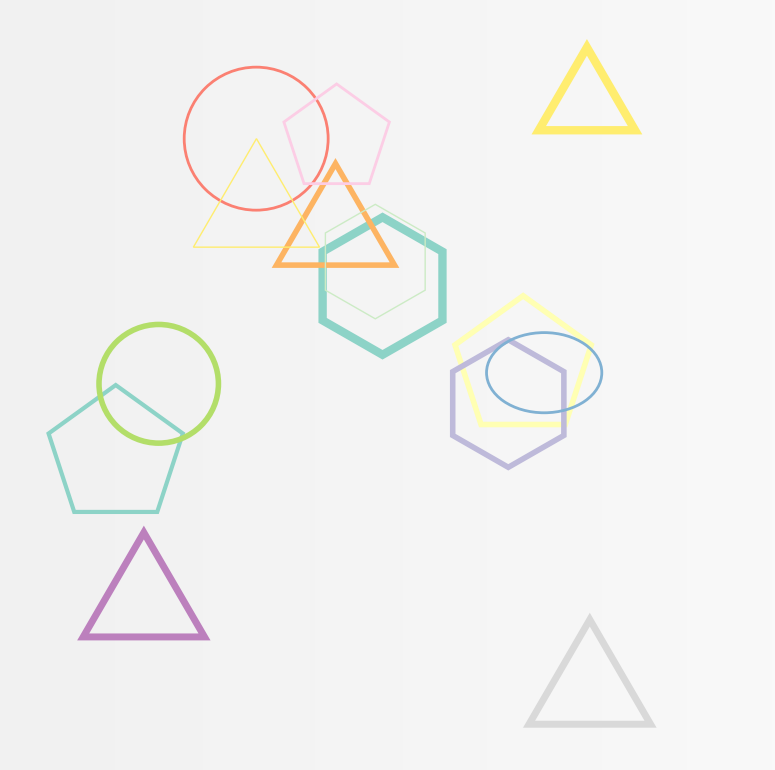[{"shape": "hexagon", "thickness": 3, "radius": 0.45, "center": [0.494, 0.629]}, {"shape": "pentagon", "thickness": 1.5, "radius": 0.46, "center": [0.149, 0.409]}, {"shape": "pentagon", "thickness": 2, "radius": 0.46, "center": [0.675, 0.523]}, {"shape": "hexagon", "thickness": 2, "radius": 0.41, "center": [0.656, 0.476]}, {"shape": "circle", "thickness": 1, "radius": 0.46, "center": [0.331, 0.82]}, {"shape": "oval", "thickness": 1, "radius": 0.37, "center": [0.702, 0.516]}, {"shape": "triangle", "thickness": 2, "radius": 0.44, "center": [0.433, 0.7]}, {"shape": "circle", "thickness": 2, "radius": 0.39, "center": [0.205, 0.502]}, {"shape": "pentagon", "thickness": 1, "radius": 0.36, "center": [0.434, 0.819]}, {"shape": "triangle", "thickness": 2.5, "radius": 0.45, "center": [0.761, 0.105]}, {"shape": "triangle", "thickness": 2.5, "radius": 0.45, "center": [0.186, 0.218]}, {"shape": "hexagon", "thickness": 0.5, "radius": 0.37, "center": [0.484, 0.66]}, {"shape": "triangle", "thickness": 3, "radius": 0.36, "center": [0.757, 0.867]}, {"shape": "triangle", "thickness": 0.5, "radius": 0.47, "center": [0.331, 0.726]}]